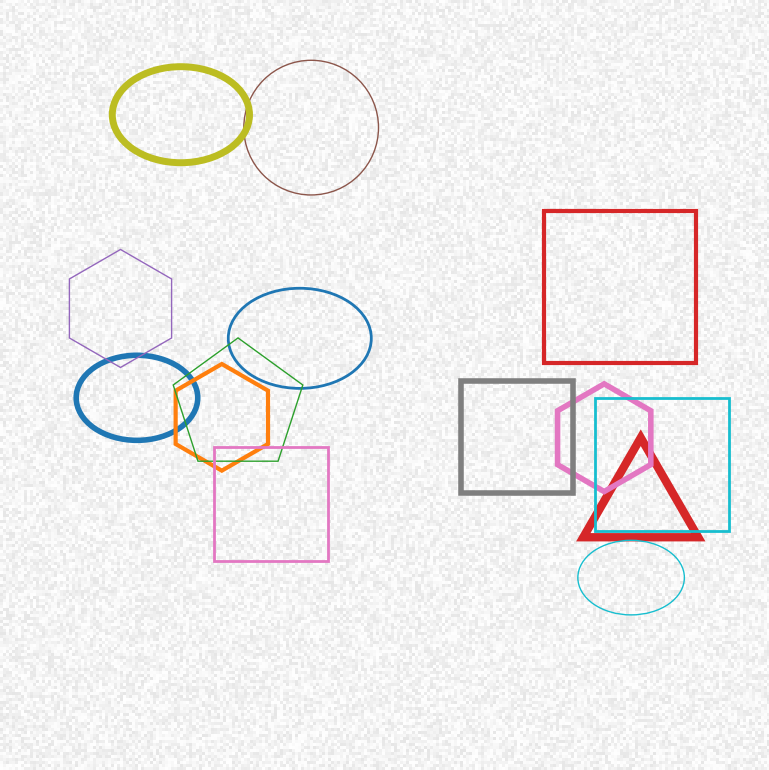[{"shape": "oval", "thickness": 1, "radius": 0.46, "center": [0.389, 0.561]}, {"shape": "oval", "thickness": 2, "radius": 0.39, "center": [0.178, 0.483]}, {"shape": "hexagon", "thickness": 1.5, "radius": 0.35, "center": [0.288, 0.458]}, {"shape": "pentagon", "thickness": 0.5, "radius": 0.44, "center": [0.309, 0.473]}, {"shape": "square", "thickness": 1.5, "radius": 0.49, "center": [0.806, 0.627]}, {"shape": "triangle", "thickness": 3, "radius": 0.43, "center": [0.832, 0.345]}, {"shape": "hexagon", "thickness": 0.5, "radius": 0.38, "center": [0.156, 0.599]}, {"shape": "circle", "thickness": 0.5, "radius": 0.44, "center": [0.404, 0.834]}, {"shape": "hexagon", "thickness": 2, "radius": 0.35, "center": [0.785, 0.432]}, {"shape": "square", "thickness": 1, "radius": 0.37, "center": [0.351, 0.346]}, {"shape": "square", "thickness": 2, "radius": 0.36, "center": [0.671, 0.432]}, {"shape": "oval", "thickness": 2.5, "radius": 0.45, "center": [0.235, 0.851]}, {"shape": "oval", "thickness": 0.5, "radius": 0.35, "center": [0.82, 0.25]}, {"shape": "square", "thickness": 1, "radius": 0.43, "center": [0.859, 0.397]}]